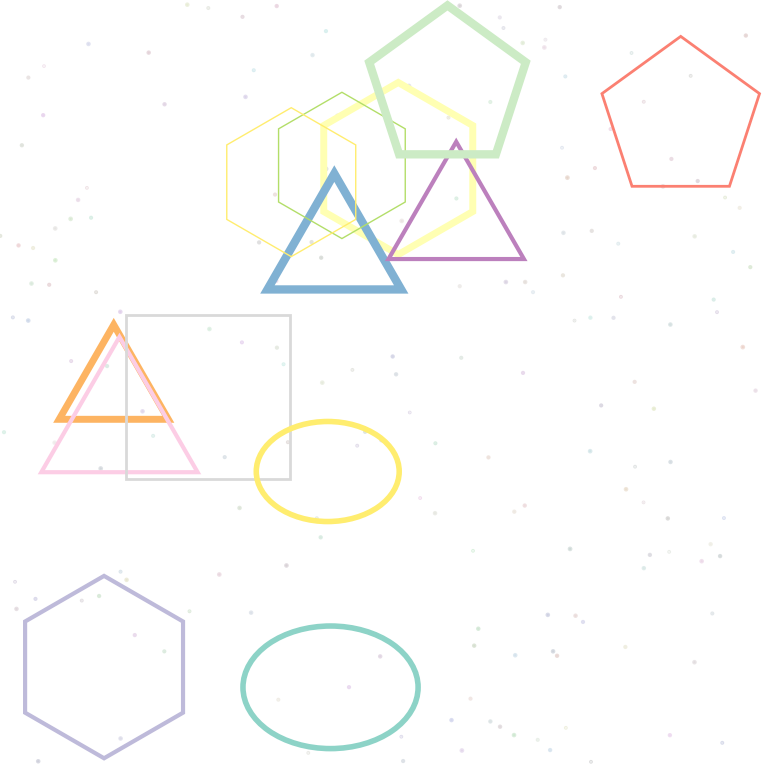[{"shape": "oval", "thickness": 2, "radius": 0.57, "center": [0.429, 0.107]}, {"shape": "hexagon", "thickness": 2.5, "radius": 0.56, "center": [0.517, 0.781]}, {"shape": "hexagon", "thickness": 1.5, "radius": 0.59, "center": [0.135, 0.134]}, {"shape": "pentagon", "thickness": 1, "radius": 0.54, "center": [0.884, 0.845]}, {"shape": "triangle", "thickness": 3, "radius": 0.5, "center": [0.434, 0.674]}, {"shape": "triangle", "thickness": 2.5, "radius": 0.41, "center": [0.148, 0.496]}, {"shape": "hexagon", "thickness": 0.5, "radius": 0.47, "center": [0.444, 0.785]}, {"shape": "triangle", "thickness": 1.5, "radius": 0.59, "center": [0.155, 0.445]}, {"shape": "square", "thickness": 1, "radius": 0.53, "center": [0.27, 0.484]}, {"shape": "triangle", "thickness": 1.5, "radius": 0.51, "center": [0.592, 0.714]}, {"shape": "pentagon", "thickness": 3, "radius": 0.53, "center": [0.581, 0.886]}, {"shape": "hexagon", "thickness": 0.5, "radius": 0.48, "center": [0.378, 0.763]}, {"shape": "oval", "thickness": 2, "radius": 0.46, "center": [0.426, 0.388]}]